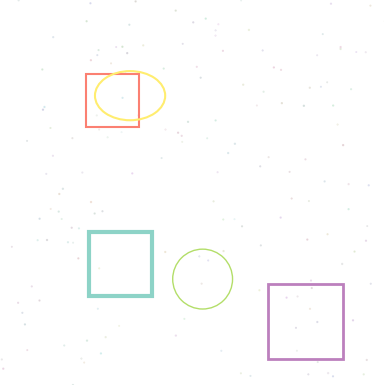[{"shape": "square", "thickness": 3, "radius": 0.41, "center": [0.313, 0.315]}, {"shape": "square", "thickness": 1.5, "radius": 0.34, "center": [0.291, 0.738]}, {"shape": "circle", "thickness": 1, "radius": 0.39, "center": [0.526, 0.275]}, {"shape": "square", "thickness": 2, "radius": 0.49, "center": [0.794, 0.165]}, {"shape": "oval", "thickness": 1.5, "radius": 0.46, "center": [0.338, 0.752]}]